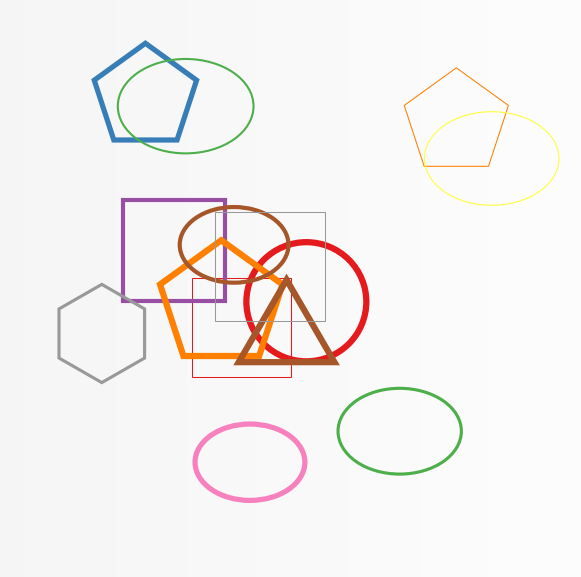[{"shape": "square", "thickness": 0.5, "radius": 0.43, "center": [0.415, 0.432]}, {"shape": "circle", "thickness": 3, "radius": 0.52, "center": [0.527, 0.477]}, {"shape": "pentagon", "thickness": 2.5, "radius": 0.46, "center": [0.25, 0.832]}, {"shape": "oval", "thickness": 1.5, "radius": 0.53, "center": [0.688, 0.252]}, {"shape": "oval", "thickness": 1, "radius": 0.58, "center": [0.319, 0.815]}, {"shape": "square", "thickness": 2, "radius": 0.44, "center": [0.3, 0.565]}, {"shape": "pentagon", "thickness": 0.5, "radius": 0.47, "center": [0.785, 0.787]}, {"shape": "pentagon", "thickness": 3, "radius": 0.55, "center": [0.381, 0.472]}, {"shape": "oval", "thickness": 0.5, "radius": 0.58, "center": [0.846, 0.725]}, {"shape": "oval", "thickness": 2, "radius": 0.47, "center": [0.403, 0.575]}, {"shape": "triangle", "thickness": 3, "radius": 0.48, "center": [0.493, 0.42]}, {"shape": "oval", "thickness": 2.5, "radius": 0.47, "center": [0.43, 0.199]}, {"shape": "hexagon", "thickness": 1.5, "radius": 0.43, "center": [0.175, 0.422]}, {"shape": "square", "thickness": 0.5, "radius": 0.47, "center": [0.465, 0.538]}]